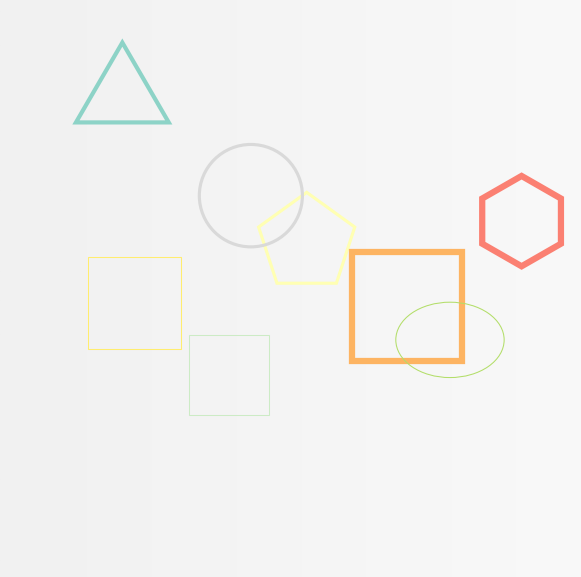[{"shape": "triangle", "thickness": 2, "radius": 0.46, "center": [0.21, 0.833]}, {"shape": "pentagon", "thickness": 1.5, "radius": 0.43, "center": [0.528, 0.579]}, {"shape": "hexagon", "thickness": 3, "radius": 0.39, "center": [0.897, 0.616]}, {"shape": "square", "thickness": 3, "radius": 0.47, "center": [0.7, 0.468]}, {"shape": "oval", "thickness": 0.5, "radius": 0.47, "center": [0.774, 0.411]}, {"shape": "circle", "thickness": 1.5, "radius": 0.44, "center": [0.432, 0.66]}, {"shape": "square", "thickness": 0.5, "radius": 0.34, "center": [0.394, 0.35]}, {"shape": "square", "thickness": 0.5, "radius": 0.4, "center": [0.232, 0.474]}]